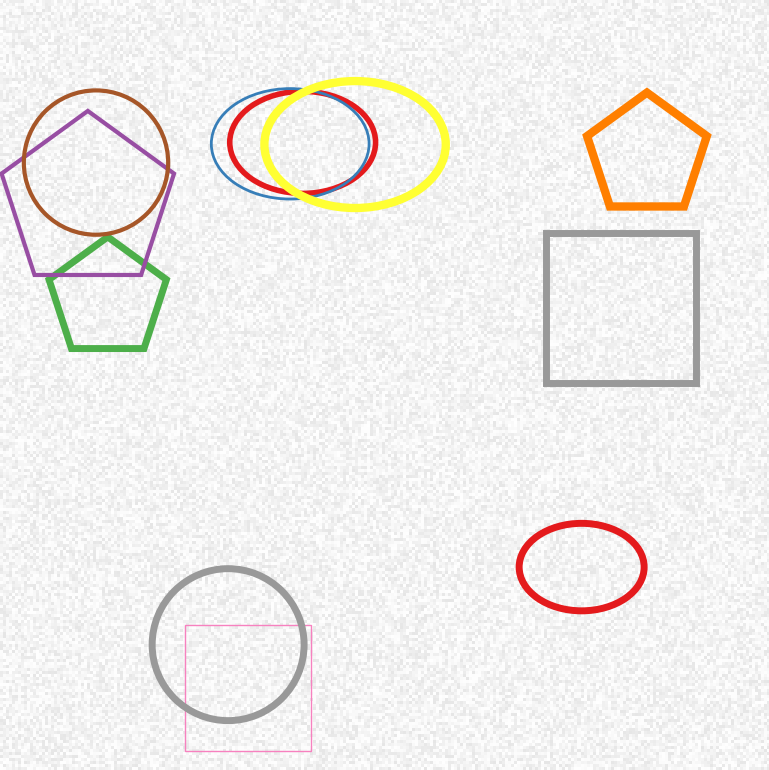[{"shape": "oval", "thickness": 2.5, "radius": 0.41, "center": [0.755, 0.264]}, {"shape": "oval", "thickness": 2, "radius": 0.47, "center": [0.393, 0.815]}, {"shape": "oval", "thickness": 1, "radius": 0.51, "center": [0.377, 0.813]}, {"shape": "pentagon", "thickness": 2.5, "radius": 0.4, "center": [0.14, 0.612]}, {"shape": "pentagon", "thickness": 1.5, "radius": 0.59, "center": [0.114, 0.738]}, {"shape": "pentagon", "thickness": 3, "radius": 0.41, "center": [0.84, 0.798]}, {"shape": "oval", "thickness": 3, "radius": 0.59, "center": [0.461, 0.812]}, {"shape": "circle", "thickness": 1.5, "radius": 0.47, "center": [0.125, 0.789]}, {"shape": "square", "thickness": 0.5, "radius": 0.41, "center": [0.321, 0.107]}, {"shape": "square", "thickness": 2.5, "radius": 0.49, "center": [0.807, 0.6]}, {"shape": "circle", "thickness": 2.5, "radius": 0.49, "center": [0.296, 0.163]}]